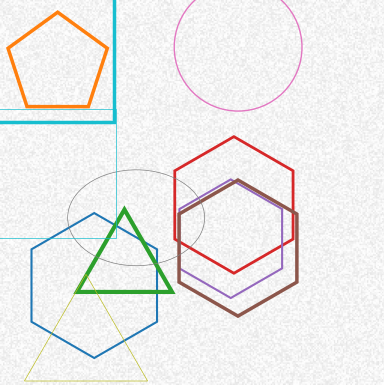[{"shape": "hexagon", "thickness": 1.5, "radius": 0.94, "center": [0.245, 0.258]}, {"shape": "pentagon", "thickness": 2.5, "radius": 0.68, "center": [0.15, 0.833]}, {"shape": "triangle", "thickness": 3, "radius": 0.71, "center": [0.323, 0.313]}, {"shape": "hexagon", "thickness": 2, "radius": 0.89, "center": [0.608, 0.468]}, {"shape": "hexagon", "thickness": 1.5, "radius": 0.77, "center": [0.599, 0.38]}, {"shape": "hexagon", "thickness": 2.5, "radius": 0.88, "center": [0.618, 0.356]}, {"shape": "circle", "thickness": 1, "radius": 0.83, "center": [0.618, 0.877]}, {"shape": "oval", "thickness": 0.5, "radius": 0.89, "center": [0.354, 0.434]}, {"shape": "triangle", "thickness": 0.5, "radius": 0.92, "center": [0.223, 0.103]}, {"shape": "square", "thickness": 2.5, "radius": 0.97, "center": [0.103, 0.878]}, {"shape": "square", "thickness": 0.5, "radius": 0.84, "center": [0.134, 0.549]}]